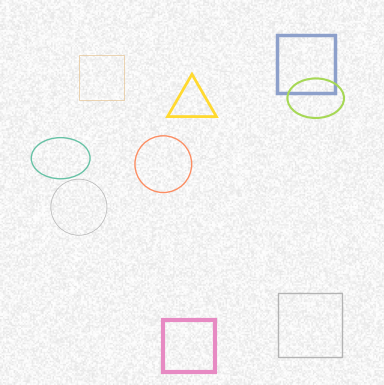[{"shape": "oval", "thickness": 1, "radius": 0.38, "center": [0.158, 0.589]}, {"shape": "circle", "thickness": 1, "radius": 0.37, "center": [0.424, 0.574]}, {"shape": "square", "thickness": 2.5, "radius": 0.38, "center": [0.794, 0.834]}, {"shape": "square", "thickness": 3, "radius": 0.34, "center": [0.491, 0.102]}, {"shape": "oval", "thickness": 1.5, "radius": 0.37, "center": [0.82, 0.745]}, {"shape": "triangle", "thickness": 2, "radius": 0.37, "center": [0.499, 0.734]}, {"shape": "square", "thickness": 0.5, "radius": 0.3, "center": [0.264, 0.799]}, {"shape": "square", "thickness": 1, "radius": 0.41, "center": [0.805, 0.157]}, {"shape": "circle", "thickness": 0.5, "radius": 0.36, "center": [0.205, 0.462]}]